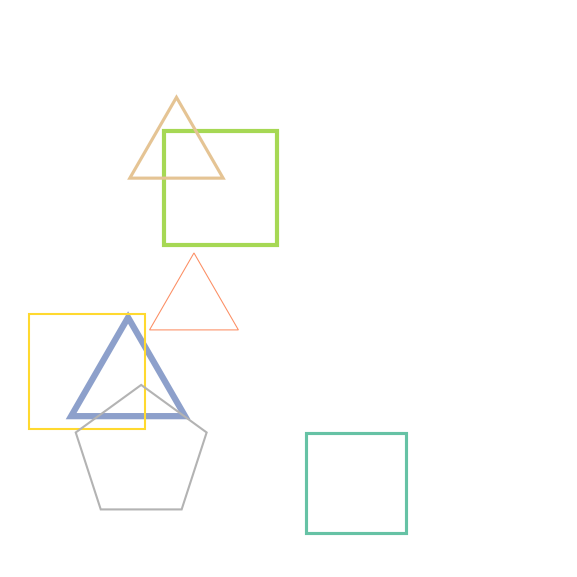[{"shape": "square", "thickness": 1.5, "radius": 0.43, "center": [0.616, 0.162]}, {"shape": "triangle", "thickness": 0.5, "radius": 0.44, "center": [0.336, 0.472]}, {"shape": "triangle", "thickness": 3, "radius": 0.57, "center": [0.222, 0.335]}, {"shape": "square", "thickness": 2, "radius": 0.49, "center": [0.382, 0.673]}, {"shape": "square", "thickness": 1, "radius": 0.5, "center": [0.151, 0.357]}, {"shape": "triangle", "thickness": 1.5, "radius": 0.47, "center": [0.306, 0.737]}, {"shape": "pentagon", "thickness": 1, "radius": 0.6, "center": [0.244, 0.213]}]